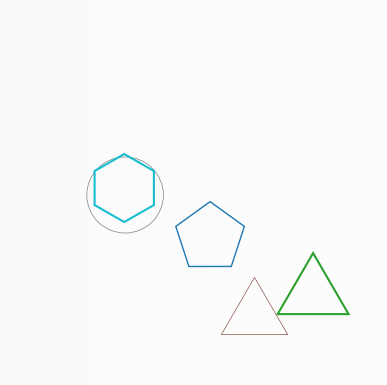[{"shape": "pentagon", "thickness": 1, "radius": 0.47, "center": [0.542, 0.383]}, {"shape": "triangle", "thickness": 1.5, "radius": 0.53, "center": [0.808, 0.237]}, {"shape": "triangle", "thickness": 0.5, "radius": 0.5, "center": [0.657, 0.18]}, {"shape": "circle", "thickness": 0.5, "radius": 0.49, "center": [0.323, 0.494]}, {"shape": "hexagon", "thickness": 1.5, "radius": 0.44, "center": [0.321, 0.512]}]